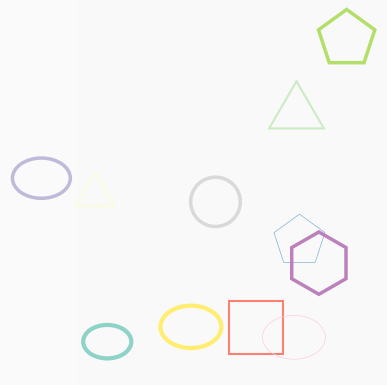[{"shape": "oval", "thickness": 3, "radius": 0.31, "center": [0.277, 0.113]}, {"shape": "triangle", "thickness": 0.5, "radius": 0.29, "center": [0.246, 0.494]}, {"shape": "oval", "thickness": 2.5, "radius": 0.37, "center": [0.107, 0.537]}, {"shape": "square", "thickness": 1.5, "radius": 0.34, "center": [0.661, 0.149]}, {"shape": "pentagon", "thickness": 0.5, "radius": 0.35, "center": [0.773, 0.374]}, {"shape": "pentagon", "thickness": 2.5, "radius": 0.38, "center": [0.895, 0.899]}, {"shape": "oval", "thickness": 0.5, "radius": 0.41, "center": [0.758, 0.124]}, {"shape": "circle", "thickness": 2.5, "radius": 0.32, "center": [0.556, 0.476]}, {"shape": "hexagon", "thickness": 2.5, "radius": 0.4, "center": [0.823, 0.317]}, {"shape": "triangle", "thickness": 1.5, "radius": 0.41, "center": [0.765, 0.707]}, {"shape": "oval", "thickness": 3, "radius": 0.39, "center": [0.493, 0.151]}]